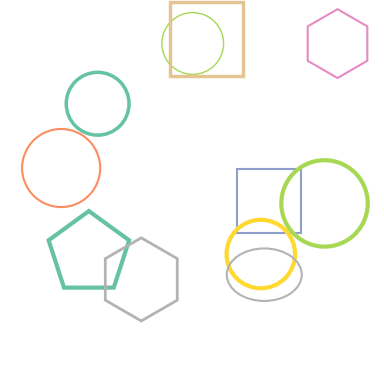[{"shape": "pentagon", "thickness": 3, "radius": 0.55, "center": [0.231, 0.342]}, {"shape": "circle", "thickness": 2.5, "radius": 0.41, "center": [0.254, 0.731]}, {"shape": "circle", "thickness": 1.5, "radius": 0.51, "center": [0.159, 0.564]}, {"shape": "square", "thickness": 1.5, "radius": 0.41, "center": [0.699, 0.478]}, {"shape": "hexagon", "thickness": 1.5, "radius": 0.45, "center": [0.877, 0.887]}, {"shape": "circle", "thickness": 1, "radius": 0.4, "center": [0.501, 0.887]}, {"shape": "circle", "thickness": 3, "radius": 0.56, "center": [0.843, 0.472]}, {"shape": "circle", "thickness": 3, "radius": 0.44, "center": [0.677, 0.34]}, {"shape": "square", "thickness": 2.5, "radius": 0.48, "center": [0.536, 0.899]}, {"shape": "hexagon", "thickness": 2, "radius": 0.54, "center": [0.367, 0.274]}, {"shape": "oval", "thickness": 1.5, "radius": 0.49, "center": [0.686, 0.287]}]